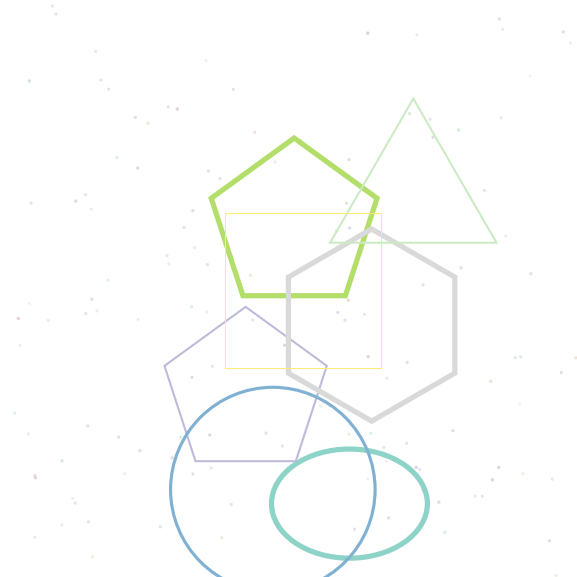[{"shape": "oval", "thickness": 2.5, "radius": 0.67, "center": [0.605, 0.127]}, {"shape": "pentagon", "thickness": 1, "radius": 0.74, "center": [0.425, 0.32]}, {"shape": "circle", "thickness": 1.5, "radius": 0.89, "center": [0.472, 0.151]}, {"shape": "pentagon", "thickness": 2.5, "radius": 0.75, "center": [0.509, 0.609]}, {"shape": "hexagon", "thickness": 2.5, "radius": 0.83, "center": [0.644, 0.436]}, {"shape": "triangle", "thickness": 1, "radius": 0.83, "center": [0.716, 0.662]}, {"shape": "square", "thickness": 0.5, "radius": 0.67, "center": [0.525, 0.496]}]